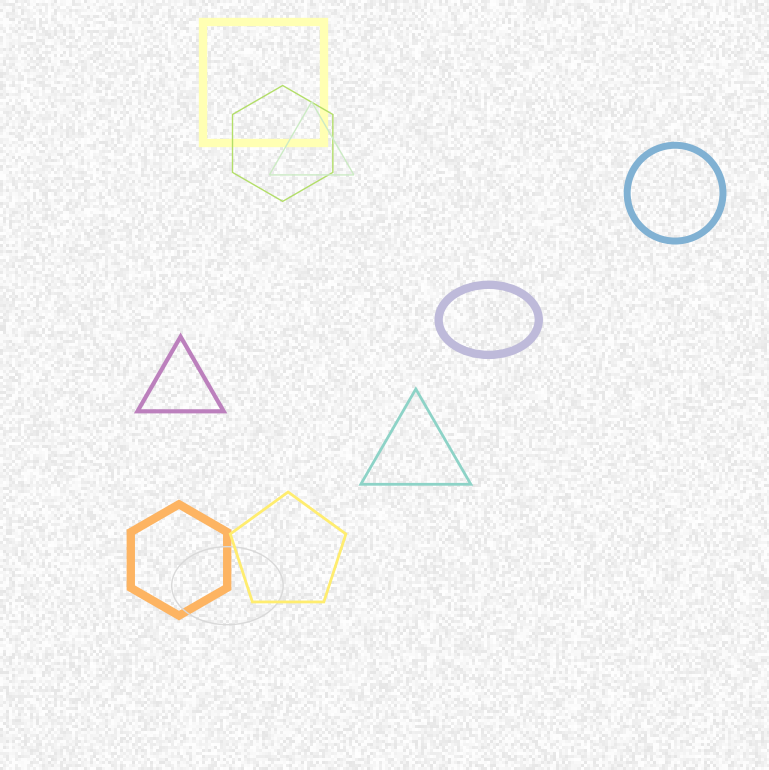[{"shape": "triangle", "thickness": 1, "radius": 0.41, "center": [0.54, 0.412]}, {"shape": "square", "thickness": 3, "radius": 0.39, "center": [0.343, 0.893]}, {"shape": "oval", "thickness": 3, "radius": 0.33, "center": [0.635, 0.585]}, {"shape": "circle", "thickness": 2.5, "radius": 0.31, "center": [0.877, 0.749]}, {"shape": "hexagon", "thickness": 3, "radius": 0.36, "center": [0.232, 0.273]}, {"shape": "hexagon", "thickness": 0.5, "radius": 0.38, "center": [0.367, 0.814]}, {"shape": "oval", "thickness": 0.5, "radius": 0.36, "center": [0.295, 0.239]}, {"shape": "triangle", "thickness": 1.5, "radius": 0.32, "center": [0.235, 0.498]}, {"shape": "triangle", "thickness": 0.5, "radius": 0.32, "center": [0.405, 0.805]}, {"shape": "pentagon", "thickness": 1, "radius": 0.39, "center": [0.374, 0.282]}]